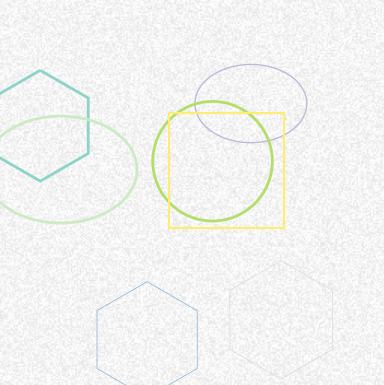[{"shape": "hexagon", "thickness": 2, "radius": 0.72, "center": [0.105, 0.673]}, {"shape": "oval", "thickness": 1, "radius": 0.73, "center": [0.652, 0.731]}, {"shape": "hexagon", "thickness": 0.5, "radius": 0.75, "center": [0.382, 0.118]}, {"shape": "circle", "thickness": 2, "radius": 0.78, "center": [0.552, 0.581]}, {"shape": "hexagon", "thickness": 0.5, "radius": 0.77, "center": [0.73, 0.169]}, {"shape": "oval", "thickness": 2, "radius": 0.99, "center": [0.158, 0.56]}, {"shape": "square", "thickness": 1.5, "radius": 0.75, "center": [0.589, 0.558]}]